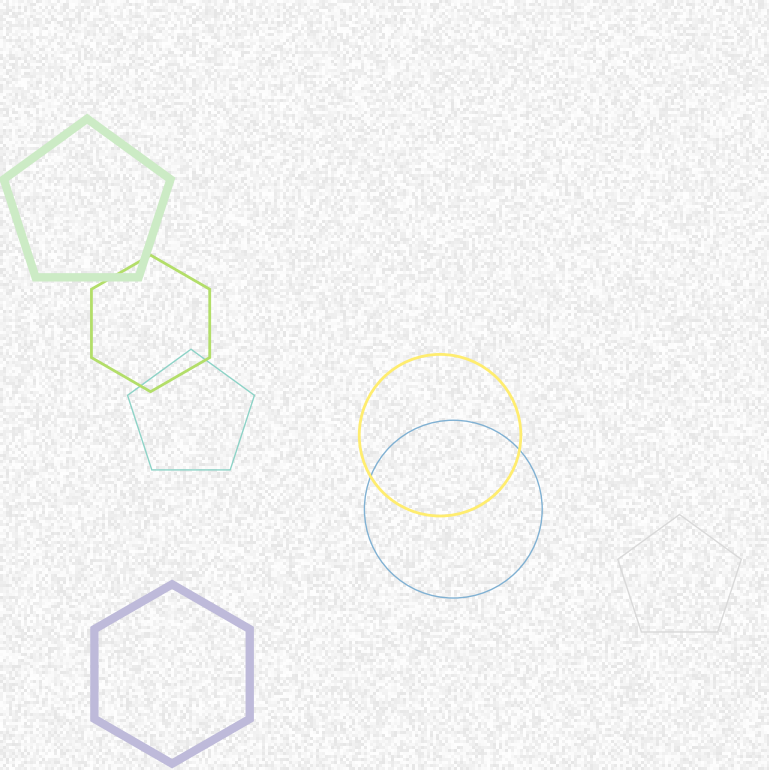[{"shape": "pentagon", "thickness": 0.5, "radius": 0.43, "center": [0.248, 0.46]}, {"shape": "hexagon", "thickness": 3, "radius": 0.58, "center": [0.223, 0.125]}, {"shape": "circle", "thickness": 0.5, "radius": 0.58, "center": [0.589, 0.339]}, {"shape": "hexagon", "thickness": 1, "radius": 0.44, "center": [0.196, 0.58]}, {"shape": "pentagon", "thickness": 0.5, "radius": 0.42, "center": [0.883, 0.247]}, {"shape": "pentagon", "thickness": 3, "radius": 0.57, "center": [0.113, 0.732]}, {"shape": "circle", "thickness": 1, "radius": 0.52, "center": [0.571, 0.435]}]